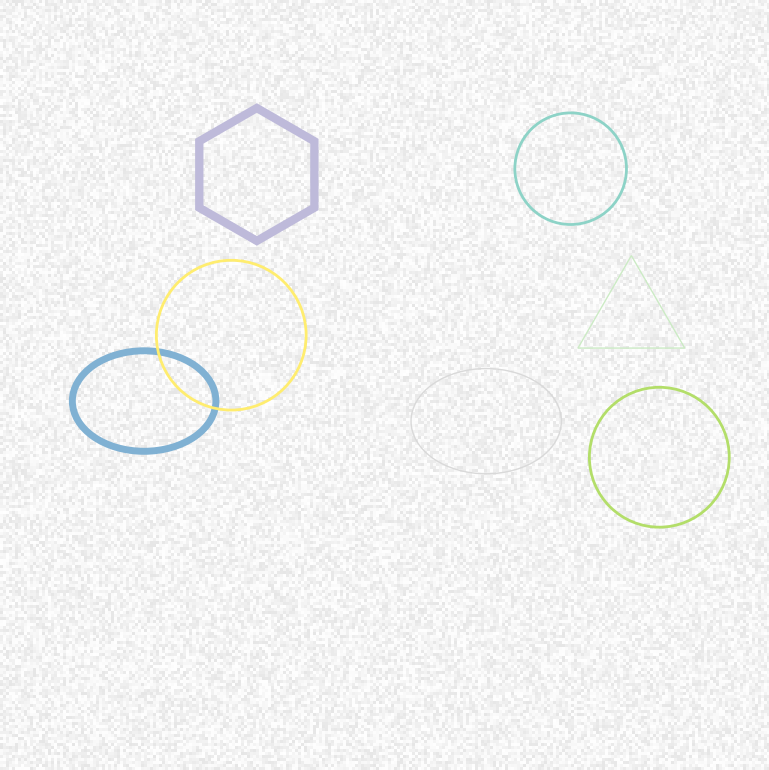[{"shape": "circle", "thickness": 1, "radius": 0.36, "center": [0.741, 0.781]}, {"shape": "hexagon", "thickness": 3, "radius": 0.43, "center": [0.334, 0.773]}, {"shape": "oval", "thickness": 2.5, "radius": 0.47, "center": [0.187, 0.479]}, {"shape": "circle", "thickness": 1, "radius": 0.45, "center": [0.856, 0.406]}, {"shape": "oval", "thickness": 0.5, "radius": 0.49, "center": [0.631, 0.453]}, {"shape": "triangle", "thickness": 0.5, "radius": 0.4, "center": [0.82, 0.588]}, {"shape": "circle", "thickness": 1, "radius": 0.49, "center": [0.3, 0.565]}]